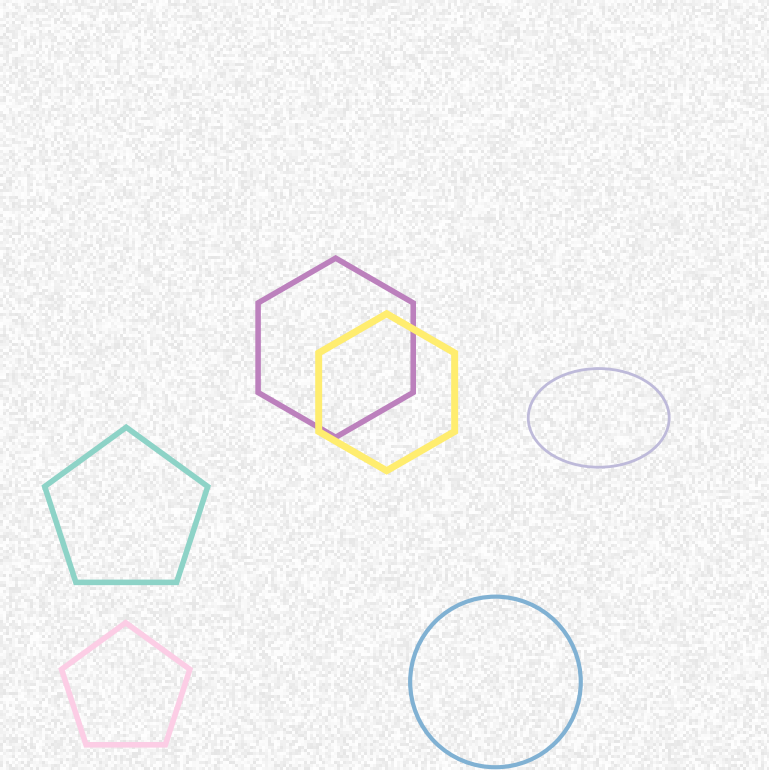[{"shape": "pentagon", "thickness": 2, "radius": 0.56, "center": [0.164, 0.334]}, {"shape": "oval", "thickness": 1, "radius": 0.46, "center": [0.778, 0.457]}, {"shape": "circle", "thickness": 1.5, "radius": 0.55, "center": [0.643, 0.114]}, {"shape": "pentagon", "thickness": 2, "radius": 0.44, "center": [0.163, 0.104]}, {"shape": "hexagon", "thickness": 2, "radius": 0.58, "center": [0.436, 0.548]}, {"shape": "hexagon", "thickness": 2.5, "radius": 0.51, "center": [0.502, 0.491]}]